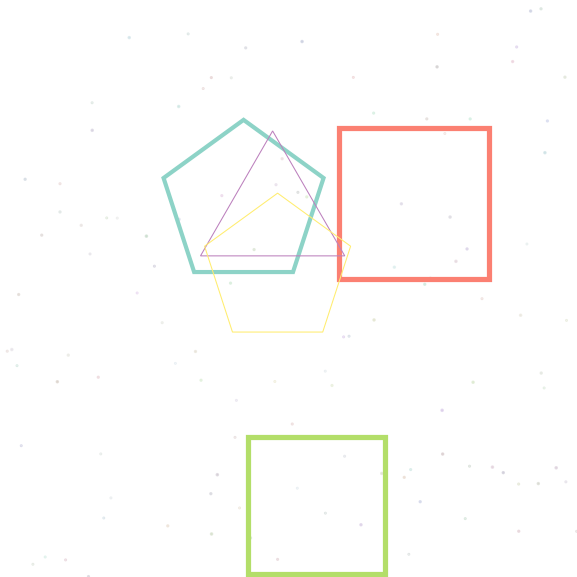[{"shape": "pentagon", "thickness": 2, "radius": 0.73, "center": [0.422, 0.646]}, {"shape": "square", "thickness": 2.5, "radius": 0.65, "center": [0.718, 0.647]}, {"shape": "square", "thickness": 2.5, "radius": 0.59, "center": [0.547, 0.124]}, {"shape": "triangle", "thickness": 0.5, "radius": 0.72, "center": [0.472, 0.628]}, {"shape": "pentagon", "thickness": 0.5, "radius": 0.66, "center": [0.481, 0.532]}]